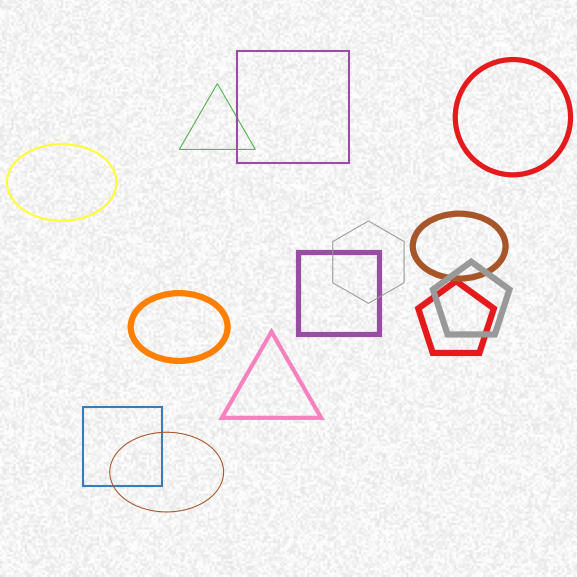[{"shape": "circle", "thickness": 2.5, "radius": 0.5, "center": [0.888, 0.796]}, {"shape": "pentagon", "thickness": 3, "radius": 0.34, "center": [0.79, 0.444]}, {"shape": "square", "thickness": 1, "radius": 0.34, "center": [0.212, 0.226]}, {"shape": "triangle", "thickness": 0.5, "radius": 0.38, "center": [0.376, 0.778]}, {"shape": "square", "thickness": 2.5, "radius": 0.35, "center": [0.586, 0.492]}, {"shape": "square", "thickness": 1, "radius": 0.48, "center": [0.507, 0.814]}, {"shape": "oval", "thickness": 3, "radius": 0.42, "center": [0.31, 0.433]}, {"shape": "oval", "thickness": 1, "radius": 0.47, "center": [0.107, 0.683]}, {"shape": "oval", "thickness": 3, "radius": 0.4, "center": [0.795, 0.573]}, {"shape": "oval", "thickness": 0.5, "radius": 0.49, "center": [0.289, 0.182]}, {"shape": "triangle", "thickness": 2, "radius": 0.5, "center": [0.47, 0.325]}, {"shape": "hexagon", "thickness": 0.5, "radius": 0.36, "center": [0.638, 0.545]}, {"shape": "pentagon", "thickness": 3, "radius": 0.35, "center": [0.816, 0.476]}]